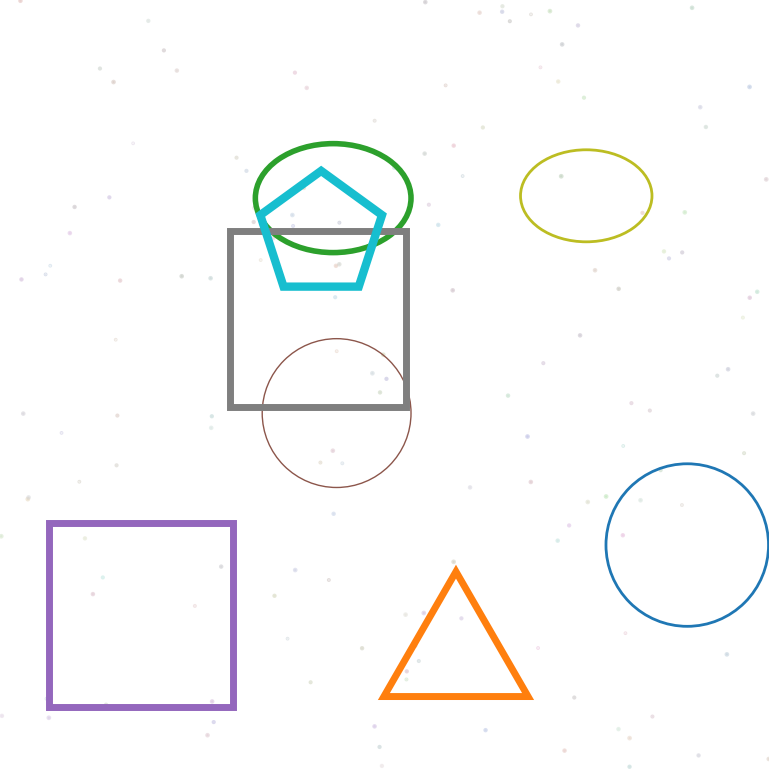[{"shape": "circle", "thickness": 1, "radius": 0.53, "center": [0.893, 0.292]}, {"shape": "triangle", "thickness": 2.5, "radius": 0.54, "center": [0.592, 0.149]}, {"shape": "oval", "thickness": 2, "radius": 0.51, "center": [0.433, 0.743]}, {"shape": "square", "thickness": 2.5, "radius": 0.6, "center": [0.183, 0.202]}, {"shape": "circle", "thickness": 0.5, "radius": 0.48, "center": [0.437, 0.464]}, {"shape": "square", "thickness": 2.5, "radius": 0.57, "center": [0.413, 0.586]}, {"shape": "oval", "thickness": 1, "radius": 0.43, "center": [0.761, 0.746]}, {"shape": "pentagon", "thickness": 3, "radius": 0.42, "center": [0.417, 0.695]}]